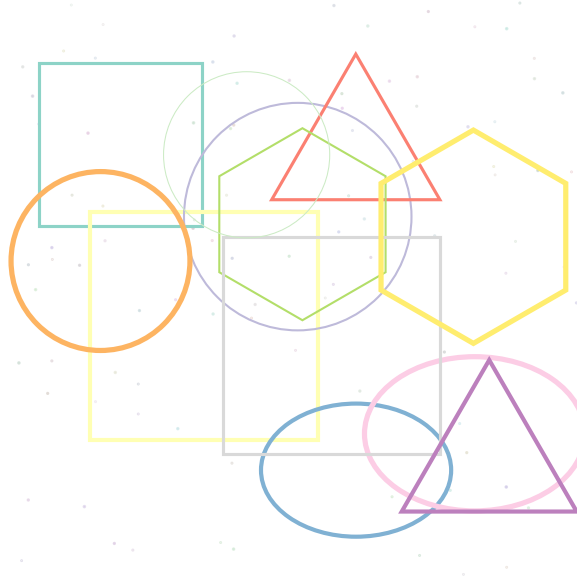[{"shape": "square", "thickness": 1.5, "radius": 0.7, "center": [0.209, 0.749]}, {"shape": "square", "thickness": 2, "radius": 0.98, "center": [0.354, 0.435]}, {"shape": "circle", "thickness": 1, "radius": 0.98, "center": [0.516, 0.624]}, {"shape": "triangle", "thickness": 1.5, "radius": 0.84, "center": [0.616, 0.737]}, {"shape": "oval", "thickness": 2, "radius": 0.82, "center": [0.617, 0.185]}, {"shape": "circle", "thickness": 2.5, "radius": 0.77, "center": [0.174, 0.547]}, {"shape": "hexagon", "thickness": 1, "radius": 0.83, "center": [0.524, 0.611]}, {"shape": "oval", "thickness": 2.5, "radius": 0.95, "center": [0.822, 0.248]}, {"shape": "square", "thickness": 1.5, "radius": 0.94, "center": [0.573, 0.401]}, {"shape": "triangle", "thickness": 2, "radius": 0.87, "center": [0.847, 0.201]}, {"shape": "circle", "thickness": 0.5, "radius": 0.72, "center": [0.427, 0.731]}, {"shape": "hexagon", "thickness": 2.5, "radius": 0.92, "center": [0.82, 0.589]}]